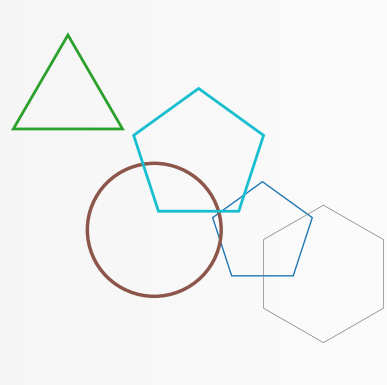[{"shape": "pentagon", "thickness": 1, "radius": 0.68, "center": [0.677, 0.393]}, {"shape": "triangle", "thickness": 2, "radius": 0.81, "center": [0.175, 0.746]}, {"shape": "circle", "thickness": 2.5, "radius": 0.86, "center": [0.398, 0.403]}, {"shape": "hexagon", "thickness": 0.5, "radius": 0.89, "center": [0.835, 0.289]}, {"shape": "pentagon", "thickness": 2, "radius": 0.88, "center": [0.513, 0.594]}]